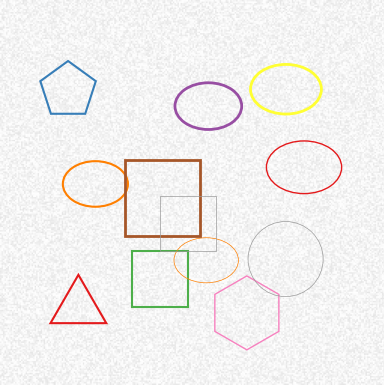[{"shape": "triangle", "thickness": 1.5, "radius": 0.42, "center": [0.204, 0.202]}, {"shape": "oval", "thickness": 1, "radius": 0.49, "center": [0.79, 0.566]}, {"shape": "pentagon", "thickness": 1.5, "radius": 0.38, "center": [0.177, 0.766]}, {"shape": "square", "thickness": 1.5, "radius": 0.36, "center": [0.414, 0.276]}, {"shape": "oval", "thickness": 2, "radius": 0.43, "center": [0.541, 0.724]}, {"shape": "oval", "thickness": 1.5, "radius": 0.42, "center": [0.248, 0.522]}, {"shape": "oval", "thickness": 0.5, "radius": 0.42, "center": [0.536, 0.324]}, {"shape": "oval", "thickness": 2, "radius": 0.46, "center": [0.743, 0.768]}, {"shape": "square", "thickness": 2, "radius": 0.49, "center": [0.422, 0.486]}, {"shape": "hexagon", "thickness": 1, "radius": 0.48, "center": [0.641, 0.187]}, {"shape": "circle", "thickness": 0.5, "radius": 0.49, "center": [0.742, 0.327]}, {"shape": "square", "thickness": 0.5, "radius": 0.36, "center": [0.488, 0.419]}]